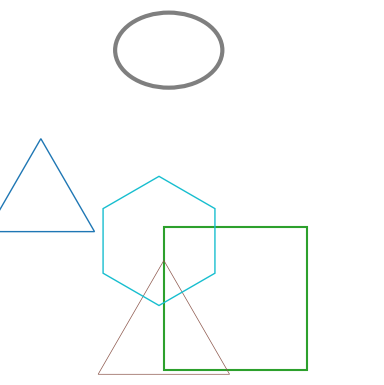[{"shape": "triangle", "thickness": 1, "radius": 0.8, "center": [0.106, 0.479]}, {"shape": "square", "thickness": 1.5, "radius": 0.93, "center": [0.612, 0.225]}, {"shape": "triangle", "thickness": 0.5, "radius": 0.99, "center": [0.426, 0.126]}, {"shape": "oval", "thickness": 3, "radius": 0.7, "center": [0.438, 0.87]}, {"shape": "hexagon", "thickness": 1, "radius": 0.84, "center": [0.413, 0.374]}]